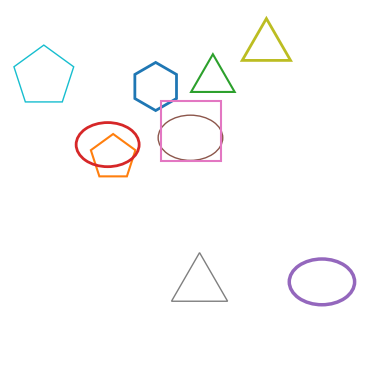[{"shape": "hexagon", "thickness": 2, "radius": 0.31, "center": [0.404, 0.775]}, {"shape": "pentagon", "thickness": 1.5, "radius": 0.3, "center": [0.294, 0.591]}, {"shape": "triangle", "thickness": 1.5, "radius": 0.33, "center": [0.553, 0.794]}, {"shape": "oval", "thickness": 2, "radius": 0.41, "center": [0.28, 0.624]}, {"shape": "oval", "thickness": 2.5, "radius": 0.42, "center": [0.836, 0.268]}, {"shape": "oval", "thickness": 1, "radius": 0.42, "center": [0.495, 0.642]}, {"shape": "square", "thickness": 1.5, "radius": 0.39, "center": [0.496, 0.66]}, {"shape": "triangle", "thickness": 1, "radius": 0.42, "center": [0.518, 0.26]}, {"shape": "triangle", "thickness": 2, "radius": 0.36, "center": [0.692, 0.879]}, {"shape": "pentagon", "thickness": 1, "radius": 0.41, "center": [0.114, 0.801]}]